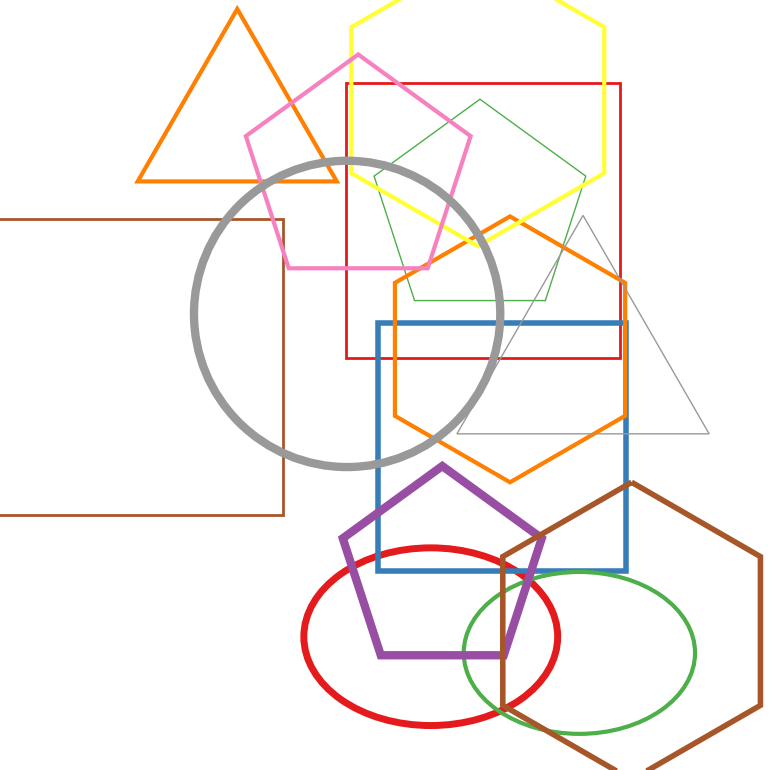[{"shape": "square", "thickness": 1, "radius": 0.89, "center": [0.627, 0.714]}, {"shape": "oval", "thickness": 2.5, "radius": 0.82, "center": [0.559, 0.173]}, {"shape": "square", "thickness": 2, "radius": 0.8, "center": [0.652, 0.42]}, {"shape": "pentagon", "thickness": 0.5, "radius": 0.72, "center": [0.623, 0.727]}, {"shape": "oval", "thickness": 1.5, "radius": 0.75, "center": [0.752, 0.152]}, {"shape": "pentagon", "thickness": 3, "radius": 0.68, "center": [0.574, 0.259]}, {"shape": "hexagon", "thickness": 1.5, "radius": 0.86, "center": [0.662, 0.546]}, {"shape": "triangle", "thickness": 1.5, "radius": 0.75, "center": [0.308, 0.839]}, {"shape": "hexagon", "thickness": 1.5, "radius": 0.95, "center": [0.621, 0.87]}, {"shape": "hexagon", "thickness": 2, "radius": 0.97, "center": [0.82, 0.181]}, {"shape": "square", "thickness": 1, "radius": 0.96, "center": [0.176, 0.524]}, {"shape": "pentagon", "thickness": 1.5, "radius": 0.77, "center": [0.465, 0.776]}, {"shape": "triangle", "thickness": 0.5, "radius": 0.95, "center": [0.757, 0.531]}, {"shape": "circle", "thickness": 3, "radius": 0.99, "center": [0.451, 0.592]}]